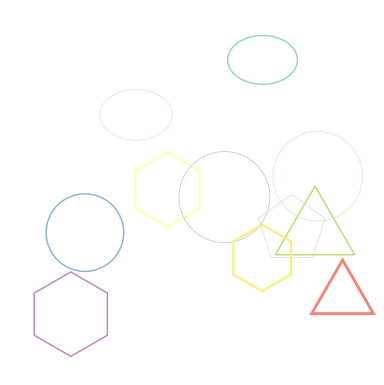[{"shape": "oval", "thickness": 1, "radius": 0.45, "center": [0.682, 0.844]}, {"shape": "hexagon", "thickness": 1.5, "radius": 0.49, "center": [0.435, 0.507]}, {"shape": "circle", "thickness": 0.5, "radius": 0.59, "center": [0.583, 0.488]}, {"shape": "triangle", "thickness": 2, "radius": 0.46, "center": [0.89, 0.232]}, {"shape": "circle", "thickness": 1, "radius": 0.5, "center": [0.221, 0.396]}, {"shape": "triangle", "thickness": 1, "radius": 0.59, "center": [0.818, 0.398]}, {"shape": "oval", "thickness": 0.5, "radius": 0.47, "center": [0.353, 0.702]}, {"shape": "pentagon", "thickness": 0.5, "radius": 0.46, "center": [0.758, 0.404]}, {"shape": "hexagon", "thickness": 1, "radius": 0.55, "center": [0.184, 0.184]}, {"shape": "circle", "thickness": 0.5, "radius": 0.58, "center": [0.825, 0.542]}, {"shape": "hexagon", "thickness": 1.5, "radius": 0.43, "center": [0.681, 0.33]}]